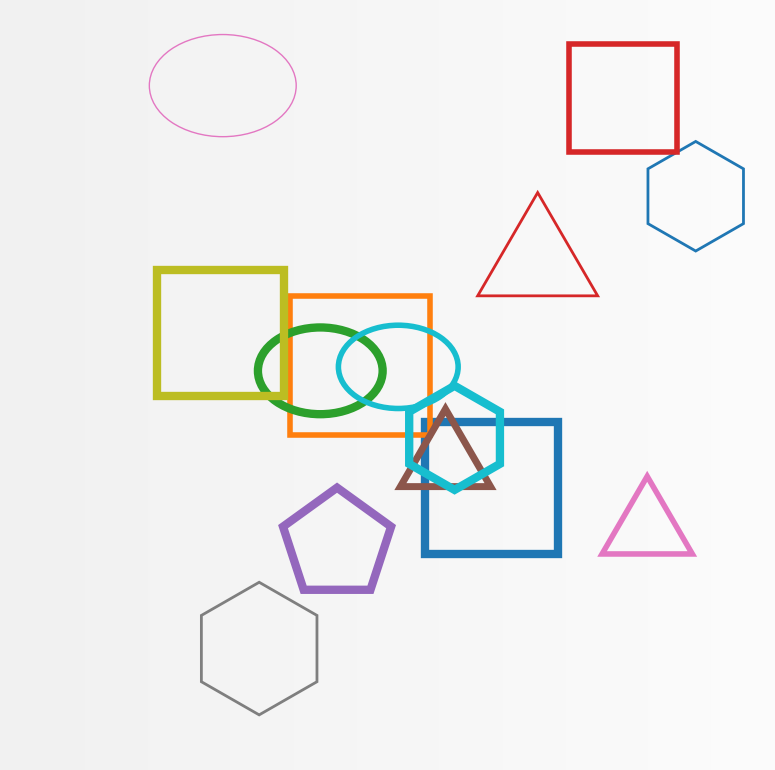[{"shape": "square", "thickness": 3, "radius": 0.43, "center": [0.634, 0.366]}, {"shape": "hexagon", "thickness": 1, "radius": 0.36, "center": [0.898, 0.745]}, {"shape": "square", "thickness": 2, "radius": 0.45, "center": [0.465, 0.525]}, {"shape": "oval", "thickness": 3, "radius": 0.4, "center": [0.413, 0.518]}, {"shape": "triangle", "thickness": 1, "radius": 0.45, "center": [0.694, 0.661]}, {"shape": "square", "thickness": 2, "radius": 0.35, "center": [0.804, 0.872]}, {"shape": "pentagon", "thickness": 3, "radius": 0.37, "center": [0.435, 0.293]}, {"shape": "triangle", "thickness": 2.5, "radius": 0.34, "center": [0.575, 0.402]}, {"shape": "triangle", "thickness": 2, "radius": 0.34, "center": [0.835, 0.314]}, {"shape": "oval", "thickness": 0.5, "radius": 0.47, "center": [0.287, 0.889]}, {"shape": "hexagon", "thickness": 1, "radius": 0.43, "center": [0.334, 0.158]}, {"shape": "square", "thickness": 3, "radius": 0.41, "center": [0.285, 0.568]}, {"shape": "oval", "thickness": 2, "radius": 0.39, "center": [0.514, 0.524]}, {"shape": "hexagon", "thickness": 3, "radius": 0.34, "center": [0.587, 0.431]}]